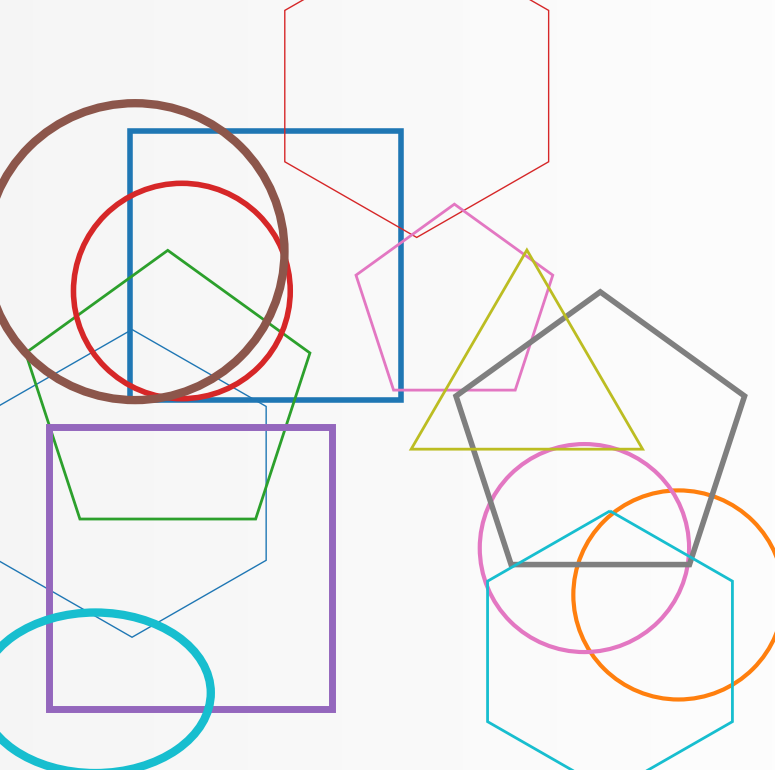[{"shape": "hexagon", "thickness": 0.5, "radius": 1.0, "center": [0.17, 0.372]}, {"shape": "square", "thickness": 2, "radius": 0.88, "center": [0.343, 0.655]}, {"shape": "circle", "thickness": 1.5, "radius": 0.68, "center": [0.876, 0.227]}, {"shape": "pentagon", "thickness": 1, "radius": 0.96, "center": [0.216, 0.482]}, {"shape": "hexagon", "thickness": 0.5, "radius": 0.98, "center": [0.538, 0.888]}, {"shape": "circle", "thickness": 2, "radius": 0.7, "center": [0.235, 0.622]}, {"shape": "square", "thickness": 2.5, "radius": 0.91, "center": [0.246, 0.262]}, {"shape": "circle", "thickness": 3, "radius": 0.96, "center": [0.174, 0.673]}, {"shape": "circle", "thickness": 1.5, "radius": 0.68, "center": [0.754, 0.288]}, {"shape": "pentagon", "thickness": 1, "radius": 0.67, "center": [0.586, 0.601]}, {"shape": "pentagon", "thickness": 2, "radius": 0.98, "center": [0.775, 0.425]}, {"shape": "triangle", "thickness": 1, "radius": 0.86, "center": [0.68, 0.503]}, {"shape": "oval", "thickness": 3, "radius": 0.74, "center": [0.123, 0.1]}, {"shape": "hexagon", "thickness": 1, "radius": 0.91, "center": [0.787, 0.154]}]